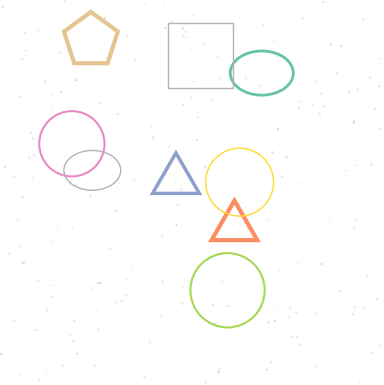[{"shape": "oval", "thickness": 2, "radius": 0.41, "center": [0.68, 0.81]}, {"shape": "triangle", "thickness": 3, "radius": 0.34, "center": [0.609, 0.411]}, {"shape": "triangle", "thickness": 2.5, "radius": 0.35, "center": [0.457, 0.533]}, {"shape": "circle", "thickness": 1.5, "radius": 0.42, "center": [0.187, 0.627]}, {"shape": "circle", "thickness": 1.5, "radius": 0.48, "center": [0.591, 0.246]}, {"shape": "circle", "thickness": 1, "radius": 0.44, "center": [0.622, 0.527]}, {"shape": "pentagon", "thickness": 3, "radius": 0.37, "center": [0.236, 0.895]}, {"shape": "square", "thickness": 1, "radius": 0.42, "center": [0.522, 0.856]}, {"shape": "oval", "thickness": 1, "radius": 0.37, "center": [0.24, 0.558]}]